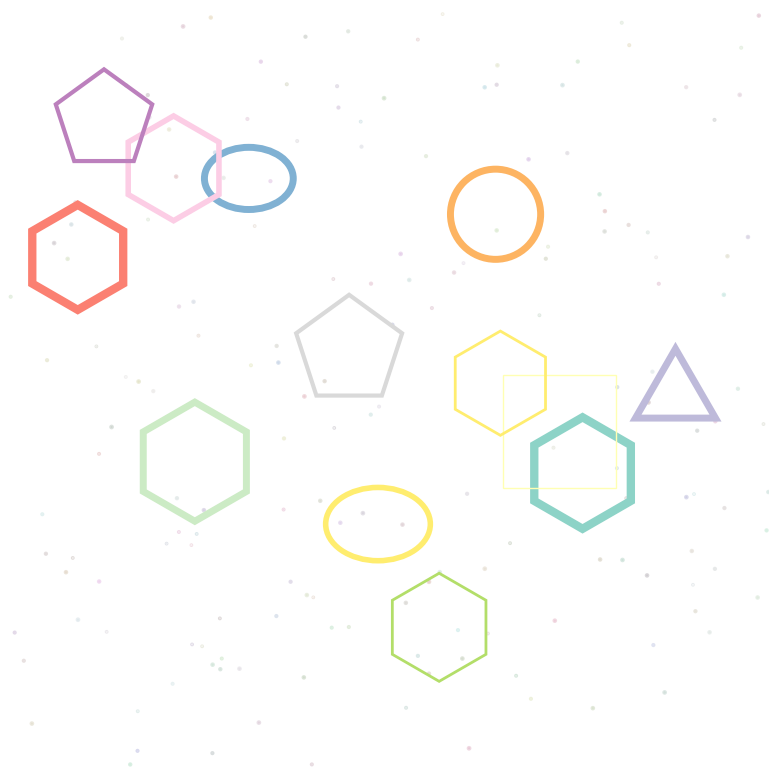[{"shape": "hexagon", "thickness": 3, "radius": 0.36, "center": [0.757, 0.386]}, {"shape": "square", "thickness": 0.5, "radius": 0.37, "center": [0.727, 0.44]}, {"shape": "triangle", "thickness": 2.5, "radius": 0.3, "center": [0.877, 0.487]}, {"shape": "hexagon", "thickness": 3, "radius": 0.34, "center": [0.101, 0.666]}, {"shape": "oval", "thickness": 2.5, "radius": 0.29, "center": [0.323, 0.768]}, {"shape": "circle", "thickness": 2.5, "radius": 0.29, "center": [0.644, 0.722]}, {"shape": "hexagon", "thickness": 1, "radius": 0.35, "center": [0.57, 0.185]}, {"shape": "hexagon", "thickness": 2, "radius": 0.34, "center": [0.225, 0.781]}, {"shape": "pentagon", "thickness": 1.5, "radius": 0.36, "center": [0.453, 0.545]}, {"shape": "pentagon", "thickness": 1.5, "radius": 0.33, "center": [0.135, 0.844]}, {"shape": "hexagon", "thickness": 2.5, "radius": 0.39, "center": [0.253, 0.4]}, {"shape": "hexagon", "thickness": 1, "radius": 0.34, "center": [0.65, 0.502]}, {"shape": "oval", "thickness": 2, "radius": 0.34, "center": [0.491, 0.319]}]